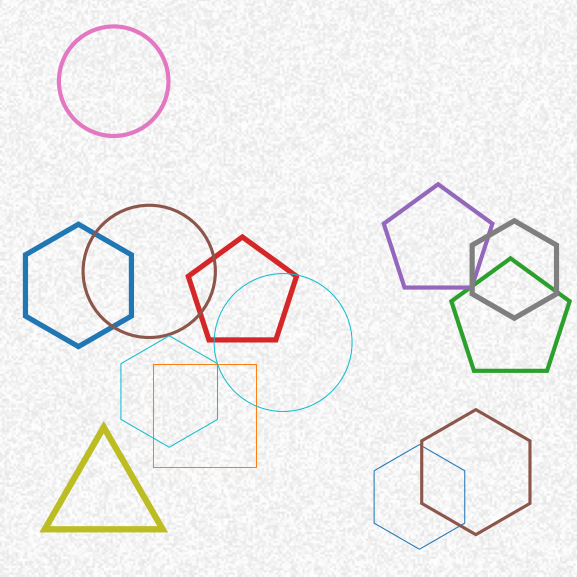[{"shape": "hexagon", "thickness": 0.5, "radius": 0.45, "center": [0.726, 0.139]}, {"shape": "hexagon", "thickness": 2.5, "radius": 0.53, "center": [0.136, 0.505]}, {"shape": "square", "thickness": 0.5, "radius": 0.45, "center": [0.354, 0.28]}, {"shape": "pentagon", "thickness": 2, "radius": 0.54, "center": [0.884, 0.444]}, {"shape": "pentagon", "thickness": 2.5, "radius": 0.49, "center": [0.42, 0.49]}, {"shape": "pentagon", "thickness": 2, "radius": 0.49, "center": [0.759, 0.581]}, {"shape": "hexagon", "thickness": 1.5, "radius": 0.54, "center": [0.824, 0.182]}, {"shape": "circle", "thickness": 1.5, "radius": 0.57, "center": [0.258, 0.529]}, {"shape": "circle", "thickness": 2, "radius": 0.47, "center": [0.197, 0.859]}, {"shape": "hexagon", "thickness": 2.5, "radius": 0.42, "center": [0.891, 0.532]}, {"shape": "triangle", "thickness": 3, "radius": 0.59, "center": [0.18, 0.142]}, {"shape": "circle", "thickness": 0.5, "radius": 0.6, "center": [0.49, 0.406]}, {"shape": "hexagon", "thickness": 0.5, "radius": 0.48, "center": [0.293, 0.321]}]